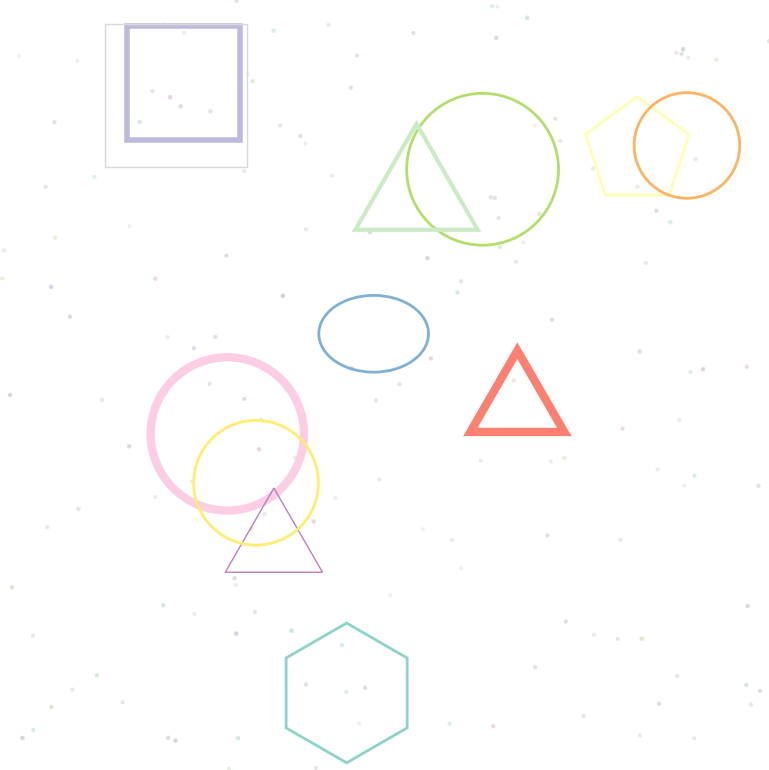[{"shape": "hexagon", "thickness": 1, "radius": 0.45, "center": [0.45, 0.1]}, {"shape": "pentagon", "thickness": 1, "radius": 0.35, "center": [0.828, 0.804]}, {"shape": "square", "thickness": 2, "radius": 0.37, "center": [0.238, 0.892]}, {"shape": "triangle", "thickness": 3, "radius": 0.35, "center": [0.672, 0.474]}, {"shape": "oval", "thickness": 1, "radius": 0.36, "center": [0.485, 0.567]}, {"shape": "circle", "thickness": 1, "radius": 0.34, "center": [0.892, 0.811]}, {"shape": "circle", "thickness": 1, "radius": 0.49, "center": [0.627, 0.78]}, {"shape": "circle", "thickness": 3, "radius": 0.5, "center": [0.295, 0.436]}, {"shape": "square", "thickness": 0.5, "radius": 0.46, "center": [0.229, 0.876]}, {"shape": "triangle", "thickness": 0.5, "radius": 0.36, "center": [0.356, 0.293]}, {"shape": "triangle", "thickness": 1.5, "radius": 0.46, "center": [0.541, 0.747]}, {"shape": "circle", "thickness": 1, "radius": 0.41, "center": [0.333, 0.373]}]